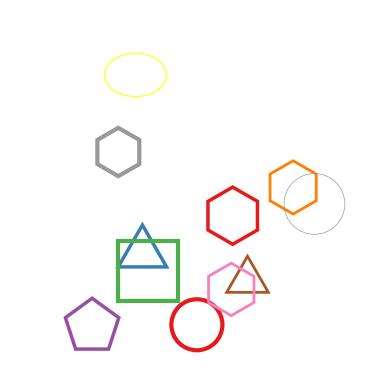[{"shape": "circle", "thickness": 3, "radius": 0.33, "center": [0.511, 0.156]}, {"shape": "hexagon", "thickness": 2.5, "radius": 0.37, "center": [0.604, 0.44]}, {"shape": "triangle", "thickness": 2.5, "radius": 0.36, "center": [0.37, 0.343]}, {"shape": "square", "thickness": 3, "radius": 0.39, "center": [0.384, 0.295]}, {"shape": "pentagon", "thickness": 2.5, "radius": 0.36, "center": [0.239, 0.152]}, {"shape": "hexagon", "thickness": 2, "radius": 0.35, "center": [0.761, 0.513]}, {"shape": "oval", "thickness": 1, "radius": 0.4, "center": [0.352, 0.805]}, {"shape": "triangle", "thickness": 2, "radius": 0.31, "center": [0.643, 0.272]}, {"shape": "hexagon", "thickness": 2, "radius": 0.34, "center": [0.601, 0.248]}, {"shape": "circle", "thickness": 0.5, "radius": 0.39, "center": [0.817, 0.47]}, {"shape": "hexagon", "thickness": 3, "radius": 0.31, "center": [0.307, 0.605]}]